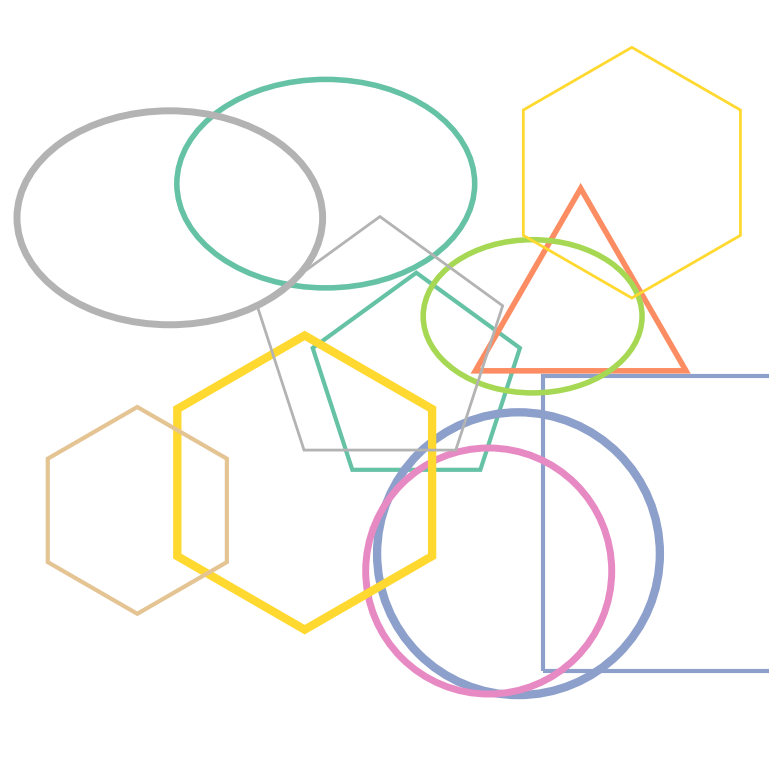[{"shape": "pentagon", "thickness": 1.5, "radius": 0.71, "center": [0.541, 0.504]}, {"shape": "oval", "thickness": 2, "radius": 0.97, "center": [0.423, 0.762]}, {"shape": "triangle", "thickness": 2, "radius": 0.79, "center": [0.754, 0.597]}, {"shape": "square", "thickness": 1.5, "radius": 0.96, "center": [0.896, 0.32]}, {"shape": "circle", "thickness": 3, "radius": 0.92, "center": [0.673, 0.281]}, {"shape": "circle", "thickness": 2.5, "radius": 0.8, "center": [0.635, 0.258]}, {"shape": "oval", "thickness": 2, "radius": 0.71, "center": [0.692, 0.589]}, {"shape": "hexagon", "thickness": 1, "radius": 0.81, "center": [0.821, 0.776]}, {"shape": "hexagon", "thickness": 3, "radius": 0.96, "center": [0.396, 0.373]}, {"shape": "hexagon", "thickness": 1.5, "radius": 0.67, "center": [0.178, 0.337]}, {"shape": "pentagon", "thickness": 1, "radius": 0.84, "center": [0.493, 0.551]}, {"shape": "oval", "thickness": 2.5, "radius": 0.99, "center": [0.221, 0.717]}]